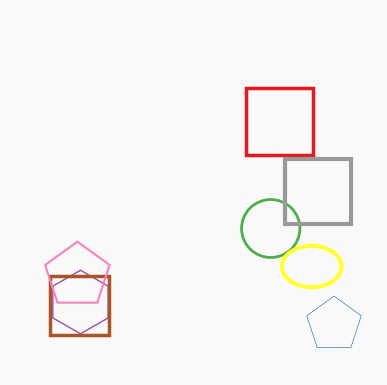[{"shape": "square", "thickness": 2.5, "radius": 0.43, "center": [0.721, 0.685]}, {"shape": "pentagon", "thickness": 0.5, "radius": 0.37, "center": [0.862, 0.157]}, {"shape": "circle", "thickness": 2, "radius": 0.38, "center": [0.699, 0.406]}, {"shape": "hexagon", "thickness": 1, "radius": 0.41, "center": [0.208, 0.216]}, {"shape": "oval", "thickness": 3, "radius": 0.38, "center": [0.804, 0.308]}, {"shape": "square", "thickness": 2.5, "radius": 0.38, "center": [0.205, 0.206]}, {"shape": "pentagon", "thickness": 1.5, "radius": 0.44, "center": [0.2, 0.285]}, {"shape": "square", "thickness": 3, "radius": 0.42, "center": [0.821, 0.502]}]